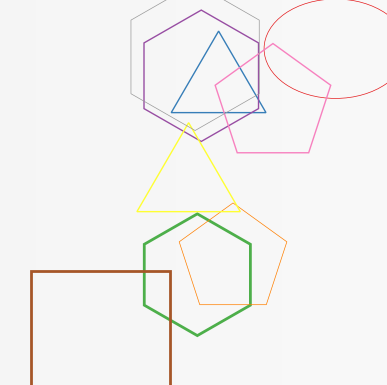[{"shape": "oval", "thickness": 0.5, "radius": 0.92, "center": [0.866, 0.873]}, {"shape": "triangle", "thickness": 1, "radius": 0.71, "center": [0.564, 0.778]}, {"shape": "hexagon", "thickness": 2, "radius": 0.79, "center": [0.509, 0.286]}, {"shape": "hexagon", "thickness": 1, "radius": 0.85, "center": [0.519, 0.803]}, {"shape": "pentagon", "thickness": 0.5, "radius": 0.73, "center": [0.601, 0.327]}, {"shape": "triangle", "thickness": 1, "radius": 0.77, "center": [0.487, 0.527]}, {"shape": "square", "thickness": 2, "radius": 0.9, "center": [0.259, 0.118]}, {"shape": "pentagon", "thickness": 1, "radius": 0.78, "center": [0.704, 0.73]}, {"shape": "hexagon", "thickness": 0.5, "radius": 0.96, "center": [0.503, 0.852]}]